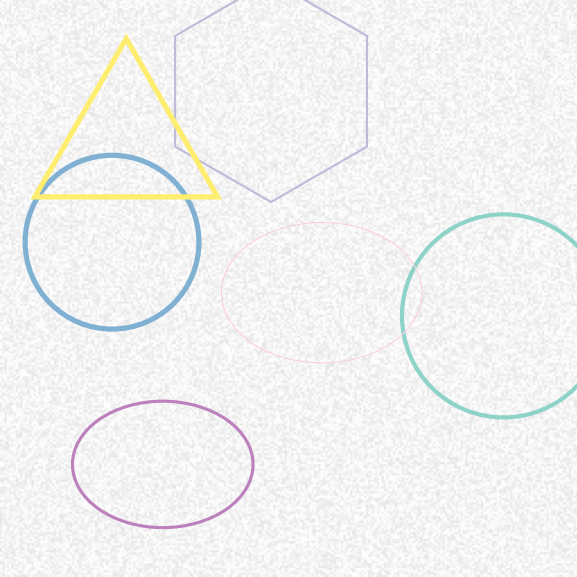[{"shape": "circle", "thickness": 2, "radius": 0.88, "center": [0.872, 0.452]}, {"shape": "hexagon", "thickness": 1, "radius": 0.96, "center": [0.469, 0.841]}, {"shape": "circle", "thickness": 2.5, "radius": 0.75, "center": [0.194, 0.58]}, {"shape": "oval", "thickness": 0.5, "radius": 0.87, "center": [0.557, 0.492]}, {"shape": "oval", "thickness": 1.5, "radius": 0.78, "center": [0.282, 0.195]}, {"shape": "triangle", "thickness": 2.5, "radius": 0.91, "center": [0.219, 0.75]}]